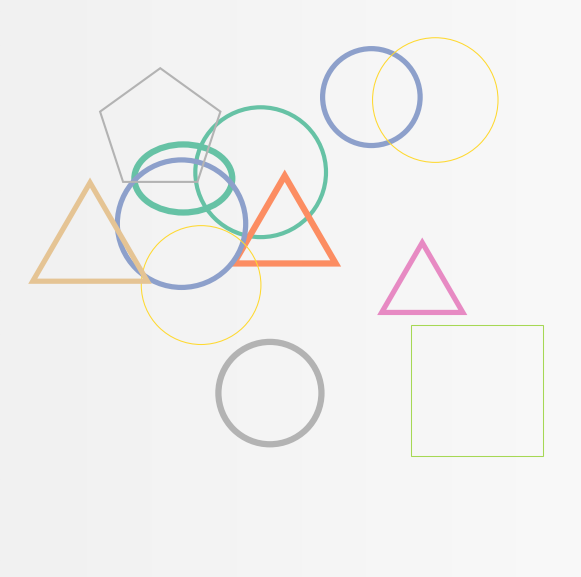[{"shape": "circle", "thickness": 2, "radius": 0.56, "center": [0.448, 0.701]}, {"shape": "oval", "thickness": 3, "radius": 0.42, "center": [0.315, 0.69]}, {"shape": "triangle", "thickness": 3, "radius": 0.51, "center": [0.49, 0.594]}, {"shape": "circle", "thickness": 2.5, "radius": 0.55, "center": [0.312, 0.612]}, {"shape": "circle", "thickness": 2.5, "radius": 0.42, "center": [0.639, 0.831]}, {"shape": "triangle", "thickness": 2.5, "radius": 0.4, "center": [0.726, 0.498]}, {"shape": "square", "thickness": 0.5, "radius": 0.57, "center": [0.82, 0.323]}, {"shape": "circle", "thickness": 0.5, "radius": 0.51, "center": [0.346, 0.506]}, {"shape": "circle", "thickness": 0.5, "radius": 0.54, "center": [0.749, 0.826]}, {"shape": "triangle", "thickness": 2.5, "radius": 0.57, "center": [0.155, 0.569]}, {"shape": "pentagon", "thickness": 1, "radius": 0.54, "center": [0.276, 0.772]}, {"shape": "circle", "thickness": 3, "radius": 0.44, "center": [0.464, 0.318]}]